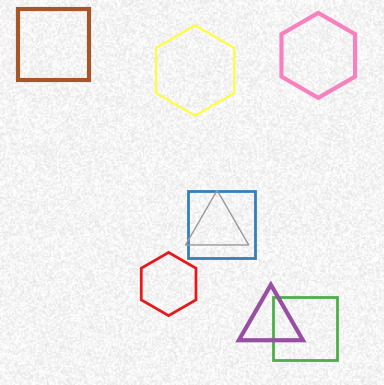[{"shape": "hexagon", "thickness": 2, "radius": 0.41, "center": [0.438, 0.262]}, {"shape": "square", "thickness": 2, "radius": 0.43, "center": [0.574, 0.417]}, {"shape": "square", "thickness": 2, "radius": 0.41, "center": [0.793, 0.148]}, {"shape": "triangle", "thickness": 3, "radius": 0.48, "center": [0.704, 0.164]}, {"shape": "hexagon", "thickness": 1.5, "radius": 0.59, "center": [0.507, 0.817]}, {"shape": "square", "thickness": 3, "radius": 0.46, "center": [0.138, 0.884]}, {"shape": "hexagon", "thickness": 3, "radius": 0.55, "center": [0.827, 0.856]}, {"shape": "triangle", "thickness": 1, "radius": 0.47, "center": [0.564, 0.411]}]